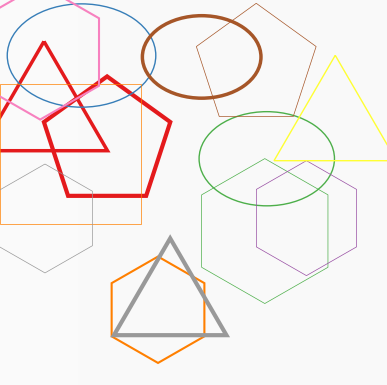[{"shape": "pentagon", "thickness": 3, "radius": 0.86, "center": [0.276, 0.63]}, {"shape": "triangle", "thickness": 2.5, "radius": 0.95, "center": [0.113, 0.703]}, {"shape": "oval", "thickness": 1, "radius": 0.96, "center": [0.21, 0.856]}, {"shape": "oval", "thickness": 1, "radius": 0.87, "center": [0.688, 0.588]}, {"shape": "hexagon", "thickness": 0.5, "radius": 0.94, "center": [0.683, 0.4]}, {"shape": "hexagon", "thickness": 0.5, "radius": 0.75, "center": [0.791, 0.433]}, {"shape": "square", "thickness": 0.5, "radius": 0.91, "center": [0.182, 0.6]}, {"shape": "hexagon", "thickness": 1.5, "radius": 0.69, "center": [0.408, 0.195]}, {"shape": "triangle", "thickness": 1, "radius": 0.91, "center": [0.865, 0.674]}, {"shape": "oval", "thickness": 2.5, "radius": 0.77, "center": [0.52, 0.852]}, {"shape": "pentagon", "thickness": 0.5, "radius": 0.81, "center": [0.661, 0.829]}, {"shape": "hexagon", "thickness": 1.5, "radius": 0.88, "center": [0.104, 0.865]}, {"shape": "triangle", "thickness": 3, "radius": 0.84, "center": [0.439, 0.213]}, {"shape": "hexagon", "thickness": 0.5, "radius": 0.71, "center": [0.116, 0.433]}]